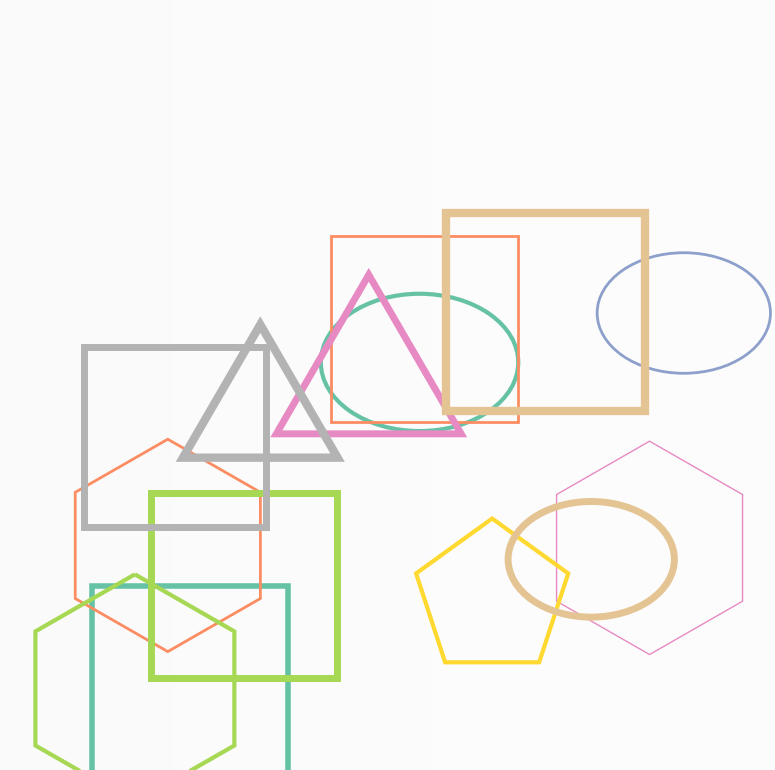[{"shape": "oval", "thickness": 1.5, "radius": 0.64, "center": [0.541, 0.529]}, {"shape": "square", "thickness": 2, "radius": 0.63, "center": [0.245, 0.113]}, {"shape": "square", "thickness": 1, "radius": 0.6, "center": [0.547, 0.572]}, {"shape": "hexagon", "thickness": 1, "radius": 0.69, "center": [0.217, 0.292]}, {"shape": "oval", "thickness": 1, "radius": 0.56, "center": [0.882, 0.593]}, {"shape": "hexagon", "thickness": 0.5, "radius": 0.69, "center": [0.838, 0.288]}, {"shape": "triangle", "thickness": 2.5, "radius": 0.69, "center": [0.476, 0.505]}, {"shape": "hexagon", "thickness": 1.5, "radius": 0.74, "center": [0.174, 0.106]}, {"shape": "square", "thickness": 2.5, "radius": 0.6, "center": [0.315, 0.24]}, {"shape": "pentagon", "thickness": 1.5, "radius": 0.52, "center": [0.635, 0.223]}, {"shape": "square", "thickness": 3, "radius": 0.64, "center": [0.704, 0.594]}, {"shape": "oval", "thickness": 2.5, "radius": 0.54, "center": [0.763, 0.274]}, {"shape": "triangle", "thickness": 3, "radius": 0.58, "center": [0.336, 0.463]}, {"shape": "square", "thickness": 2.5, "radius": 0.59, "center": [0.226, 0.432]}]